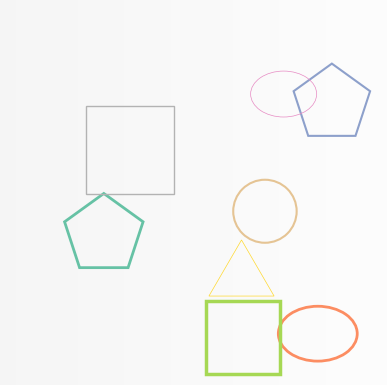[{"shape": "pentagon", "thickness": 2, "radius": 0.53, "center": [0.268, 0.391]}, {"shape": "oval", "thickness": 2, "radius": 0.51, "center": [0.82, 0.133]}, {"shape": "pentagon", "thickness": 1.5, "radius": 0.52, "center": [0.856, 0.731]}, {"shape": "oval", "thickness": 0.5, "radius": 0.43, "center": [0.732, 0.756]}, {"shape": "square", "thickness": 2.5, "radius": 0.48, "center": [0.626, 0.122]}, {"shape": "triangle", "thickness": 0.5, "radius": 0.49, "center": [0.623, 0.28]}, {"shape": "circle", "thickness": 1.5, "radius": 0.41, "center": [0.684, 0.451]}, {"shape": "square", "thickness": 1, "radius": 0.57, "center": [0.336, 0.611]}]